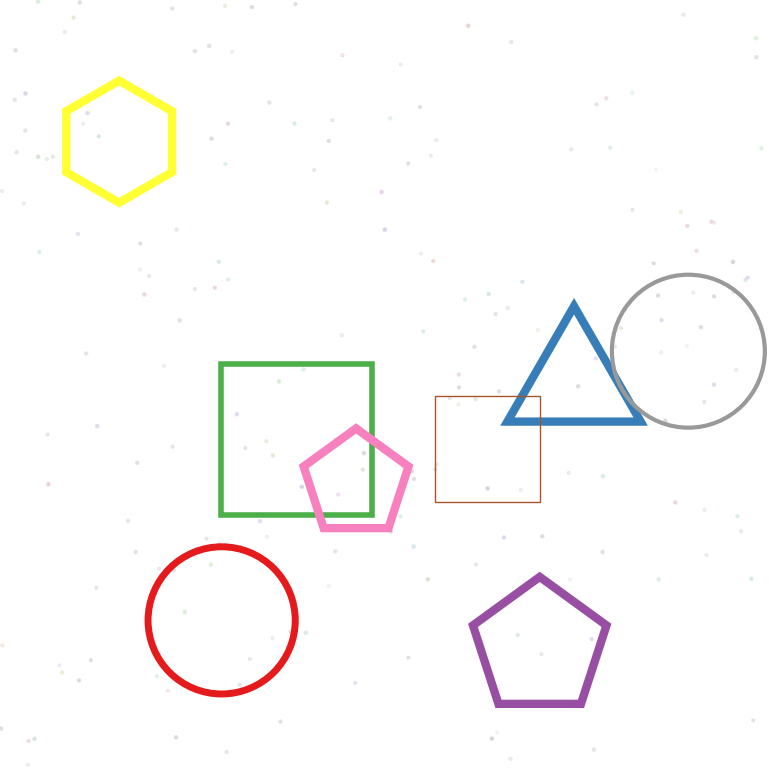[{"shape": "circle", "thickness": 2.5, "radius": 0.48, "center": [0.288, 0.194]}, {"shape": "triangle", "thickness": 3, "radius": 0.5, "center": [0.746, 0.502]}, {"shape": "square", "thickness": 2, "radius": 0.49, "center": [0.385, 0.429]}, {"shape": "pentagon", "thickness": 3, "radius": 0.46, "center": [0.701, 0.16]}, {"shape": "hexagon", "thickness": 3, "radius": 0.4, "center": [0.155, 0.816]}, {"shape": "square", "thickness": 0.5, "radius": 0.34, "center": [0.633, 0.417]}, {"shape": "pentagon", "thickness": 3, "radius": 0.36, "center": [0.462, 0.372]}, {"shape": "circle", "thickness": 1.5, "radius": 0.5, "center": [0.894, 0.544]}]